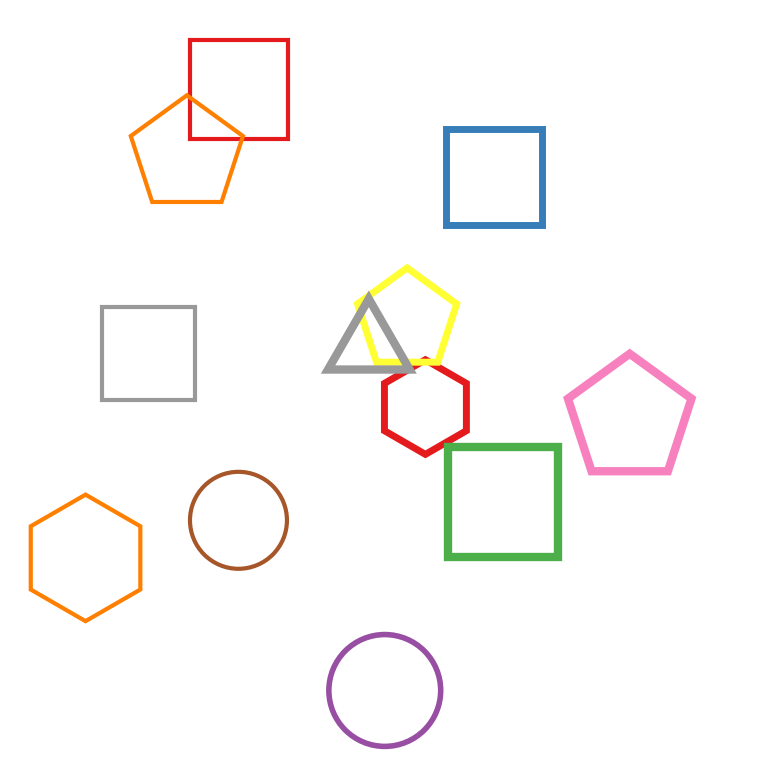[{"shape": "hexagon", "thickness": 2.5, "radius": 0.31, "center": [0.552, 0.471]}, {"shape": "square", "thickness": 1.5, "radius": 0.32, "center": [0.31, 0.884]}, {"shape": "square", "thickness": 2.5, "radius": 0.31, "center": [0.641, 0.77]}, {"shape": "square", "thickness": 3, "radius": 0.36, "center": [0.654, 0.349]}, {"shape": "circle", "thickness": 2, "radius": 0.36, "center": [0.5, 0.103]}, {"shape": "pentagon", "thickness": 1.5, "radius": 0.38, "center": [0.243, 0.8]}, {"shape": "hexagon", "thickness": 1.5, "radius": 0.41, "center": [0.111, 0.275]}, {"shape": "pentagon", "thickness": 2.5, "radius": 0.34, "center": [0.529, 0.584]}, {"shape": "circle", "thickness": 1.5, "radius": 0.31, "center": [0.31, 0.324]}, {"shape": "pentagon", "thickness": 3, "radius": 0.42, "center": [0.818, 0.456]}, {"shape": "square", "thickness": 1.5, "radius": 0.3, "center": [0.193, 0.541]}, {"shape": "triangle", "thickness": 3, "radius": 0.31, "center": [0.479, 0.551]}]